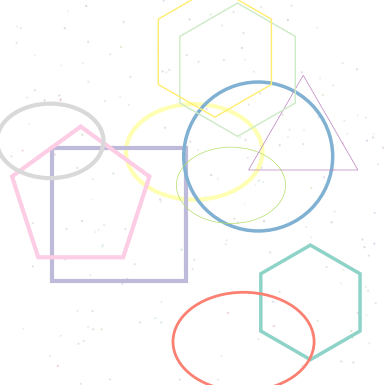[{"shape": "hexagon", "thickness": 2.5, "radius": 0.74, "center": [0.806, 0.215]}, {"shape": "oval", "thickness": 3, "radius": 0.89, "center": [0.505, 0.606]}, {"shape": "square", "thickness": 3, "radius": 0.86, "center": [0.309, 0.442]}, {"shape": "oval", "thickness": 2, "radius": 0.92, "center": [0.633, 0.113]}, {"shape": "circle", "thickness": 2.5, "radius": 0.97, "center": [0.671, 0.594]}, {"shape": "oval", "thickness": 0.5, "radius": 0.71, "center": [0.6, 0.519]}, {"shape": "pentagon", "thickness": 3, "radius": 0.94, "center": [0.21, 0.484]}, {"shape": "oval", "thickness": 3, "radius": 0.69, "center": [0.131, 0.634]}, {"shape": "triangle", "thickness": 0.5, "radius": 0.82, "center": [0.788, 0.64]}, {"shape": "hexagon", "thickness": 1, "radius": 0.87, "center": [0.617, 0.819]}, {"shape": "hexagon", "thickness": 1, "radius": 0.85, "center": [0.558, 0.865]}]